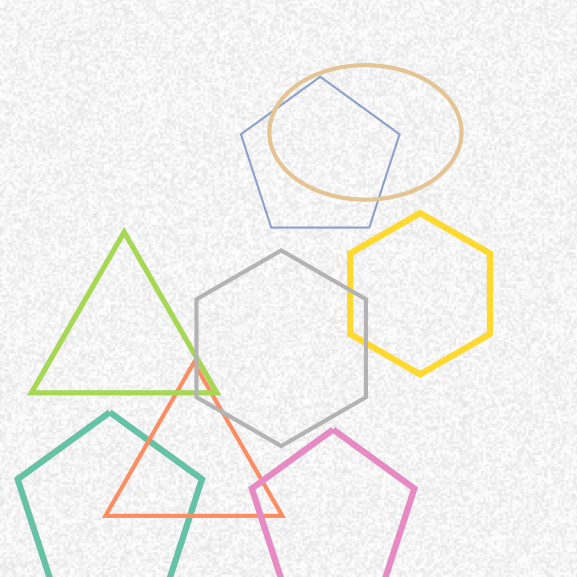[{"shape": "pentagon", "thickness": 3, "radius": 0.84, "center": [0.19, 0.118]}, {"shape": "triangle", "thickness": 2, "radius": 0.88, "center": [0.336, 0.194]}, {"shape": "pentagon", "thickness": 1, "radius": 0.72, "center": [0.555, 0.722]}, {"shape": "pentagon", "thickness": 3, "radius": 0.74, "center": [0.577, 0.107]}, {"shape": "triangle", "thickness": 2.5, "radius": 0.93, "center": [0.215, 0.412]}, {"shape": "hexagon", "thickness": 3, "radius": 0.7, "center": [0.727, 0.491]}, {"shape": "oval", "thickness": 2, "radius": 0.83, "center": [0.633, 0.77]}, {"shape": "hexagon", "thickness": 2, "radius": 0.85, "center": [0.487, 0.396]}]